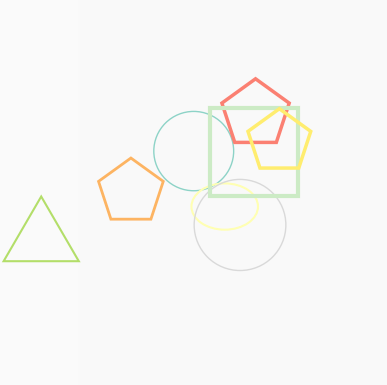[{"shape": "circle", "thickness": 1, "radius": 0.52, "center": [0.5, 0.608]}, {"shape": "oval", "thickness": 1.5, "radius": 0.43, "center": [0.58, 0.464]}, {"shape": "pentagon", "thickness": 2.5, "radius": 0.46, "center": [0.659, 0.704]}, {"shape": "pentagon", "thickness": 2, "radius": 0.44, "center": [0.338, 0.502]}, {"shape": "triangle", "thickness": 1.5, "radius": 0.56, "center": [0.106, 0.378]}, {"shape": "circle", "thickness": 1, "radius": 0.59, "center": [0.619, 0.416]}, {"shape": "square", "thickness": 3, "radius": 0.57, "center": [0.656, 0.605]}, {"shape": "pentagon", "thickness": 2.5, "radius": 0.43, "center": [0.721, 0.632]}]